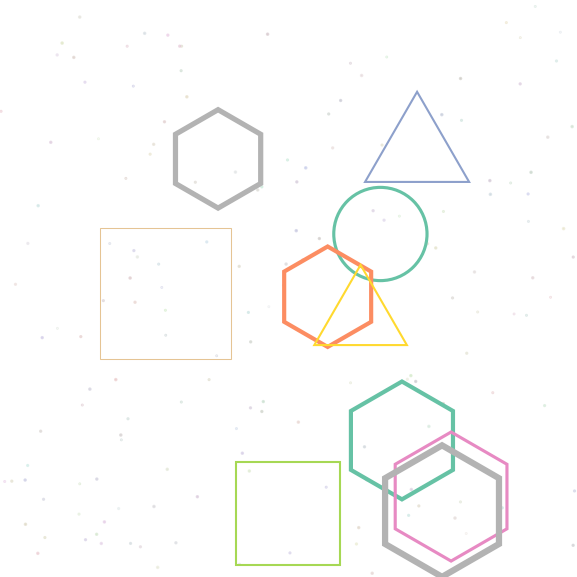[{"shape": "circle", "thickness": 1.5, "radius": 0.4, "center": [0.659, 0.594]}, {"shape": "hexagon", "thickness": 2, "radius": 0.51, "center": [0.696, 0.236]}, {"shape": "hexagon", "thickness": 2, "radius": 0.43, "center": [0.567, 0.485]}, {"shape": "triangle", "thickness": 1, "radius": 0.52, "center": [0.722, 0.736]}, {"shape": "hexagon", "thickness": 1.5, "radius": 0.56, "center": [0.781, 0.139]}, {"shape": "square", "thickness": 1, "radius": 0.45, "center": [0.499, 0.109]}, {"shape": "triangle", "thickness": 1, "radius": 0.46, "center": [0.624, 0.448]}, {"shape": "square", "thickness": 0.5, "radius": 0.57, "center": [0.286, 0.49]}, {"shape": "hexagon", "thickness": 3, "radius": 0.57, "center": [0.765, 0.114]}, {"shape": "hexagon", "thickness": 2.5, "radius": 0.43, "center": [0.378, 0.724]}]